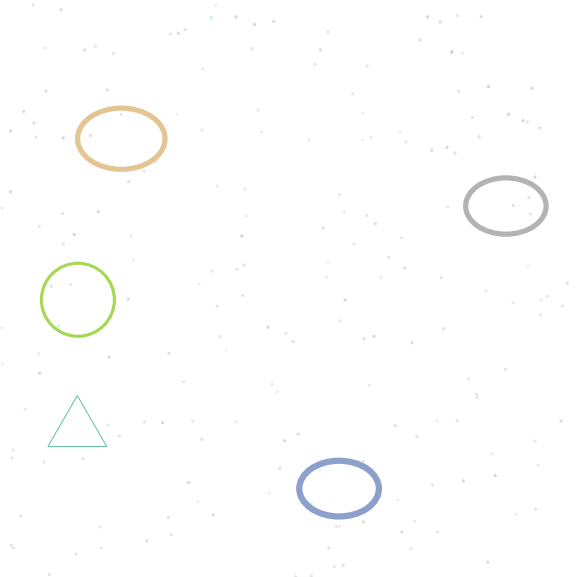[{"shape": "triangle", "thickness": 0.5, "radius": 0.29, "center": [0.134, 0.255]}, {"shape": "oval", "thickness": 3, "radius": 0.34, "center": [0.587, 0.153]}, {"shape": "circle", "thickness": 1.5, "radius": 0.32, "center": [0.135, 0.48]}, {"shape": "oval", "thickness": 2.5, "radius": 0.38, "center": [0.21, 0.759]}, {"shape": "oval", "thickness": 2.5, "radius": 0.35, "center": [0.876, 0.642]}]